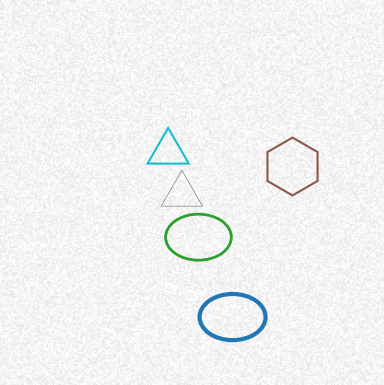[{"shape": "oval", "thickness": 3, "radius": 0.43, "center": [0.604, 0.176]}, {"shape": "oval", "thickness": 2, "radius": 0.43, "center": [0.516, 0.384]}, {"shape": "hexagon", "thickness": 1.5, "radius": 0.38, "center": [0.76, 0.567]}, {"shape": "triangle", "thickness": 0.5, "radius": 0.31, "center": [0.472, 0.495]}, {"shape": "triangle", "thickness": 1.5, "radius": 0.31, "center": [0.437, 0.606]}]